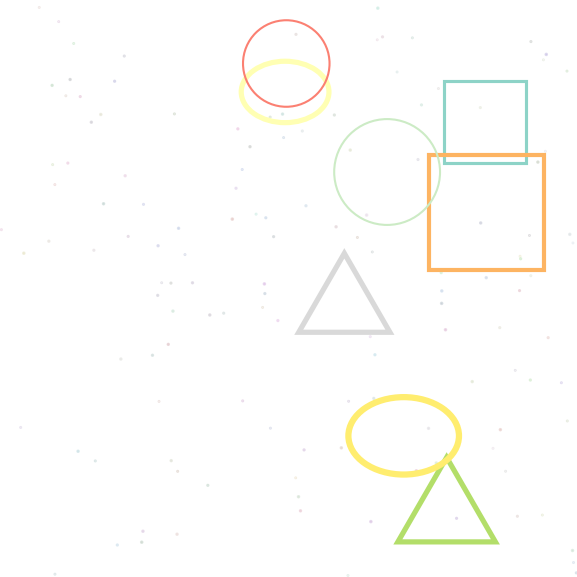[{"shape": "square", "thickness": 1.5, "radius": 0.35, "center": [0.84, 0.787]}, {"shape": "oval", "thickness": 2.5, "radius": 0.38, "center": [0.494, 0.84]}, {"shape": "circle", "thickness": 1, "radius": 0.37, "center": [0.496, 0.889]}, {"shape": "square", "thickness": 2, "radius": 0.5, "center": [0.843, 0.631]}, {"shape": "triangle", "thickness": 2.5, "radius": 0.49, "center": [0.773, 0.11]}, {"shape": "triangle", "thickness": 2.5, "radius": 0.46, "center": [0.596, 0.469]}, {"shape": "circle", "thickness": 1, "radius": 0.46, "center": [0.67, 0.701]}, {"shape": "oval", "thickness": 3, "radius": 0.48, "center": [0.699, 0.244]}]